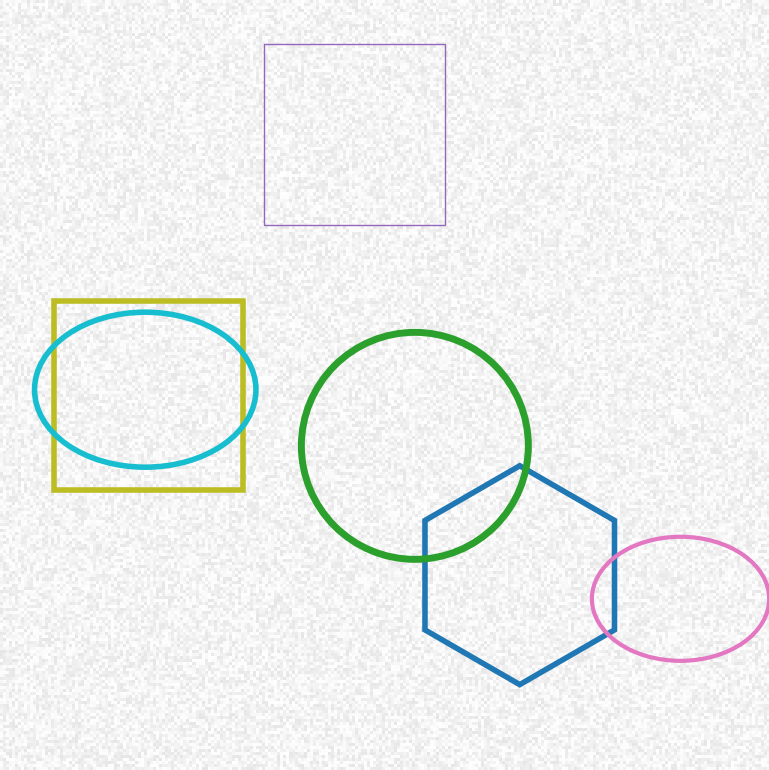[{"shape": "hexagon", "thickness": 2, "radius": 0.71, "center": [0.675, 0.253]}, {"shape": "circle", "thickness": 2.5, "radius": 0.74, "center": [0.539, 0.421]}, {"shape": "square", "thickness": 0.5, "radius": 0.59, "center": [0.46, 0.825]}, {"shape": "oval", "thickness": 1.5, "radius": 0.58, "center": [0.884, 0.222]}, {"shape": "square", "thickness": 2, "radius": 0.61, "center": [0.192, 0.487]}, {"shape": "oval", "thickness": 2, "radius": 0.72, "center": [0.189, 0.494]}]